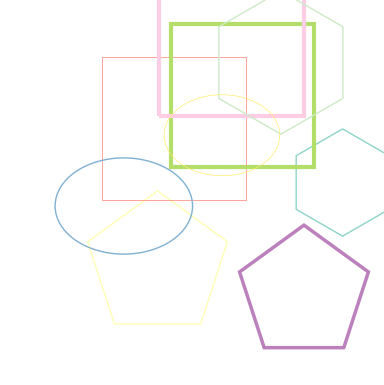[{"shape": "hexagon", "thickness": 1, "radius": 0.7, "center": [0.89, 0.526]}, {"shape": "pentagon", "thickness": 1, "radius": 0.95, "center": [0.409, 0.313]}, {"shape": "square", "thickness": 0.5, "radius": 0.93, "center": [0.452, 0.666]}, {"shape": "oval", "thickness": 1, "radius": 0.89, "center": [0.322, 0.465]}, {"shape": "square", "thickness": 3, "radius": 0.93, "center": [0.63, 0.751]}, {"shape": "square", "thickness": 3, "radius": 0.94, "center": [0.602, 0.887]}, {"shape": "pentagon", "thickness": 2.5, "radius": 0.88, "center": [0.79, 0.239]}, {"shape": "hexagon", "thickness": 1, "radius": 0.93, "center": [0.73, 0.837]}, {"shape": "oval", "thickness": 0.5, "radius": 0.75, "center": [0.576, 0.649]}]